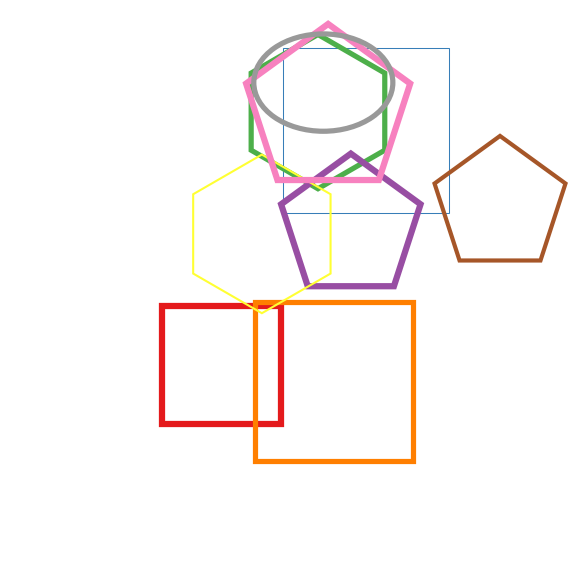[{"shape": "square", "thickness": 3, "radius": 0.51, "center": [0.384, 0.367]}, {"shape": "square", "thickness": 0.5, "radius": 0.72, "center": [0.633, 0.773]}, {"shape": "hexagon", "thickness": 2.5, "radius": 0.67, "center": [0.551, 0.806]}, {"shape": "pentagon", "thickness": 3, "radius": 0.63, "center": [0.608, 0.606]}, {"shape": "square", "thickness": 2.5, "radius": 0.69, "center": [0.579, 0.338]}, {"shape": "hexagon", "thickness": 1, "radius": 0.69, "center": [0.453, 0.594]}, {"shape": "pentagon", "thickness": 2, "radius": 0.6, "center": [0.866, 0.645]}, {"shape": "pentagon", "thickness": 3, "radius": 0.75, "center": [0.568, 0.808]}, {"shape": "oval", "thickness": 2.5, "radius": 0.6, "center": [0.56, 0.856]}]